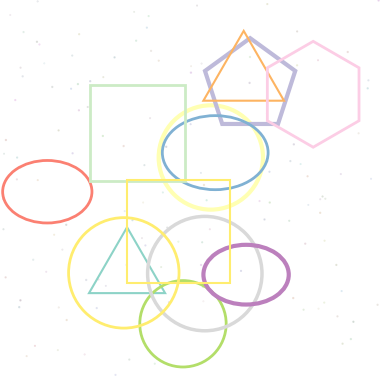[{"shape": "triangle", "thickness": 1.5, "radius": 0.57, "center": [0.33, 0.296]}, {"shape": "circle", "thickness": 3, "radius": 0.68, "center": [0.548, 0.591]}, {"shape": "pentagon", "thickness": 3, "radius": 0.62, "center": [0.65, 0.778]}, {"shape": "oval", "thickness": 2, "radius": 0.58, "center": [0.123, 0.502]}, {"shape": "oval", "thickness": 2, "radius": 0.69, "center": [0.559, 0.604]}, {"shape": "triangle", "thickness": 1.5, "radius": 0.6, "center": [0.633, 0.799]}, {"shape": "circle", "thickness": 2, "radius": 0.56, "center": [0.475, 0.159]}, {"shape": "hexagon", "thickness": 2, "radius": 0.69, "center": [0.813, 0.755]}, {"shape": "circle", "thickness": 2.5, "radius": 0.74, "center": [0.532, 0.289]}, {"shape": "oval", "thickness": 3, "radius": 0.55, "center": [0.639, 0.287]}, {"shape": "square", "thickness": 2, "radius": 0.62, "center": [0.358, 0.655]}, {"shape": "square", "thickness": 1.5, "radius": 0.67, "center": [0.464, 0.399]}, {"shape": "circle", "thickness": 2, "radius": 0.72, "center": [0.322, 0.291]}]